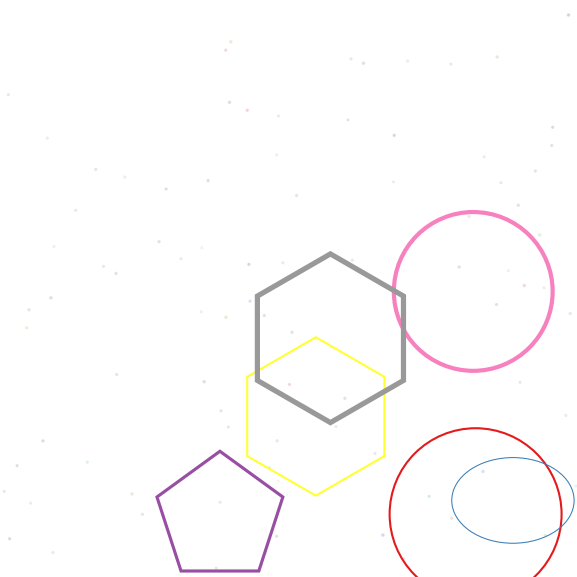[{"shape": "circle", "thickness": 1, "radius": 0.74, "center": [0.824, 0.109]}, {"shape": "oval", "thickness": 0.5, "radius": 0.53, "center": [0.888, 0.133]}, {"shape": "pentagon", "thickness": 1.5, "radius": 0.57, "center": [0.381, 0.103]}, {"shape": "hexagon", "thickness": 1, "radius": 0.69, "center": [0.547, 0.278]}, {"shape": "circle", "thickness": 2, "radius": 0.69, "center": [0.819, 0.494]}, {"shape": "hexagon", "thickness": 2.5, "radius": 0.73, "center": [0.572, 0.413]}]